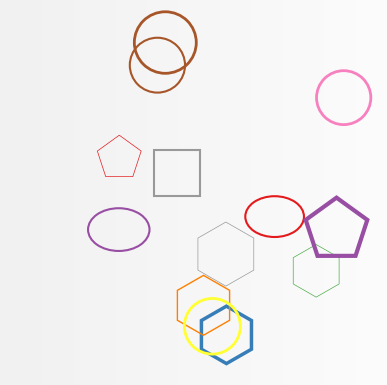[{"shape": "oval", "thickness": 1.5, "radius": 0.38, "center": [0.709, 0.437]}, {"shape": "pentagon", "thickness": 0.5, "radius": 0.3, "center": [0.308, 0.589]}, {"shape": "hexagon", "thickness": 2.5, "radius": 0.37, "center": [0.584, 0.13]}, {"shape": "hexagon", "thickness": 0.5, "radius": 0.34, "center": [0.816, 0.297]}, {"shape": "oval", "thickness": 1.5, "radius": 0.4, "center": [0.307, 0.404]}, {"shape": "pentagon", "thickness": 3, "radius": 0.42, "center": [0.868, 0.403]}, {"shape": "hexagon", "thickness": 1, "radius": 0.39, "center": [0.525, 0.207]}, {"shape": "circle", "thickness": 2, "radius": 0.36, "center": [0.548, 0.153]}, {"shape": "circle", "thickness": 2, "radius": 0.4, "center": [0.427, 0.889]}, {"shape": "circle", "thickness": 1.5, "radius": 0.36, "center": [0.406, 0.831]}, {"shape": "circle", "thickness": 2, "radius": 0.35, "center": [0.887, 0.746]}, {"shape": "square", "thickness": 1.5, "radius": 0.3, "center": [0.457, 0.55]}, {"shape": "hexagon", "thickness": 0.5, "radius": 0.42, "center": [0.583, 0.34]}]